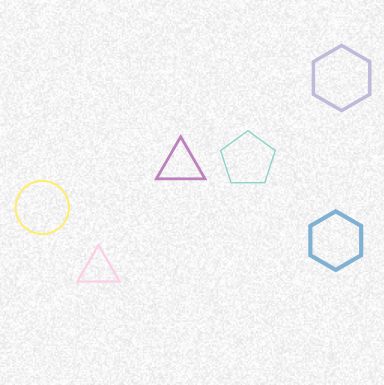[{"shape": "pentagon", "thickness": 1, "radius": 0.37, "center": [0.644, 0.586]}, {"shape": "hexagon", "thickness": 2.5, "radius": 0.42, "center": [0.887, 0.797]}, {"shape": "hexagon", "thickness": 3, "radius": 0.38, "center": [0.872, 0.375]}, {"shape": "triangle", "thickness": 1.5, "radius": 0.32, "center": [0.256, 0.3]}, {"shape": "triangle", "thickness": 2, "radius": 0.36, "center": [0.469, 0.572]}, {"shape": "circle", "thickness": 1.5, "radius": 0.35, "center": [0.11, 0.461]}]